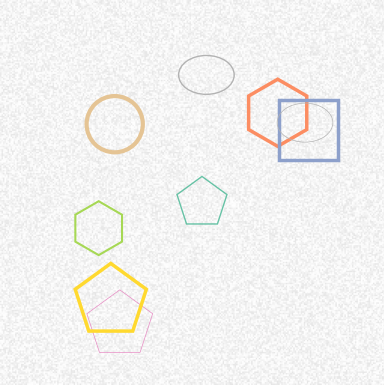[{"shape": "pentagon", "thickness": 1, "radius": 0.34, "center": [0.525, 0.473]}, {"shape": "hexagon", "thickness": 2.5, "radius": 0.44, "center": [0.721, 0.707]}, {"shape": "square", "thickness": 2.5, "radius": 0.38, "center": [0.801, 0.662]}, {"shape": "pentagon", "thickness": 0.5, "radius": 0.45, "center": [0.311, 0.157]}, {"shape": "hexagon", "thickness": 1.5, "radius": 0.35, "center": [0.256, 0.407]}, {"shape": "pentagon", "thickness": 2.5, "radius": 0.49, "center": [0.288, 0.219]}, {"shape": "circle", "thickness": 3, "radius": 0.37, "center": [0.298, 0.677]}, {"shape": "oval", "thickness": 1, "radius": 0.36, "center": [0.536, 0.805]}, {"shape": "oval", "thickness": 0.5, "radius": 0.36, "center": [0.792, 0.681]}]